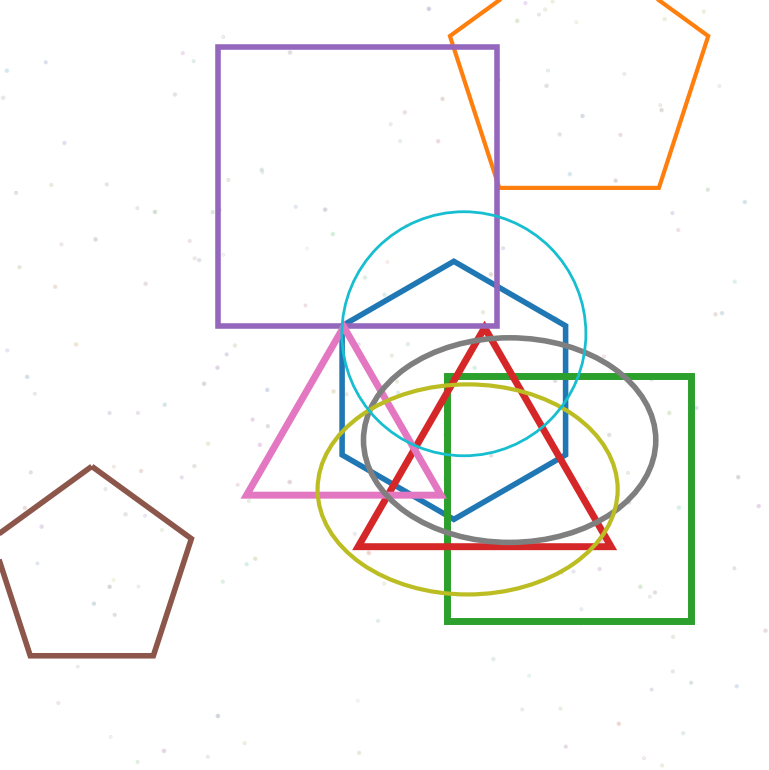[{"shape": "hexagon", "thickness": 2, "radius": 0.84, "center": [0.589, 0.493]}, {"shape": "pentagon", "thickness": 1.5, "radius": 0.88, "center": [0.752, 0.899]}, {"shape": "square", "thickness": 2.5, "radius": 0.79, "center": [0.739, 0.352]}, {"shape": "triangle", "thickness": 2.5, "radius": 0.95, "center": [0.629, 0.385]}, {"shape": "square", "thickness": 2, "radius": 0.91, "center": [0.464, 0.758]}, {"shape": "pentagon", "thickness": 2, "radius": 0.68, "center": [0.119, 0.258]}, {"shape": "triangle", "thickness": 2.5, "radius": 0.73, "center": [0.446, 0.43]}, {"shape": "oval", "thickness": 2, "radius": 0.95, "center": [0.662, 0.428]}, {"shape": "oval", "thickness": 1.5, "radius": 0.97, "center": [0.607, 0.364]}, {"shape": "circle", "thickness": 1, "radius": 0.79, "center": [0.602, 0.567]}]